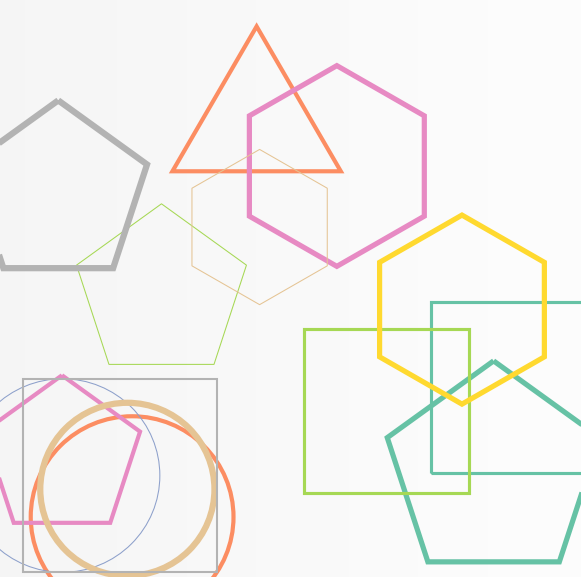[{"shape": "pentagon", "thickness": 2.5, "radius": 0.96, "center": [0.849, 0.182]}, {"shape": "square", "thickness": 1.5, "radius": 0.74, "center": [0.89, 0.328]}, {"shape": "circle", "thickness": 2, "radius": 0.87, "center": [0.227, 0.104]}, {"shape": "triangle", "thickness": 2, "radius": 0.84, "center": [0.441, 0.786]}, {"shape": "circle", "thickness": 0.5, "radius": 0.84, "center": [0.107, 0.176]}, {"shape": "hexagon", "thickness": 2.5, "radius": 0.87, "center": [0.58, 0.712]}, {"shape": "pentagon", "thickness": 2, "radius": 0.71, "center": [0.107, 0.208]}, {"shape": "pentagon", "thickness": 0.5, "radius": 0.77, "center": [0.278, 0.493]}, {"shape": "square", "thickness": 1.5, "radius": 0.71, "center": [0.665, 0.287]}, {"shape": "hexagon", "thickness": 2.5, "radius": 0.82, "center": [0.795, 0.463]}, {"shape": "hexagon", "thickness": 0.5, "radius": 0.67, "center": [0.447, 0.606]}, {"shape": "circle", "thickness": 3, "radius": 0.75, "center": [0.219, 0.152]}, {"shape": "pentagon", "thickness": 3, "radius": 0.8, "center": [0.1, 0.665]}, {"shape": "square", "thickness": 1, "radius": 0.84, "center": [0.207, 0.176]}]